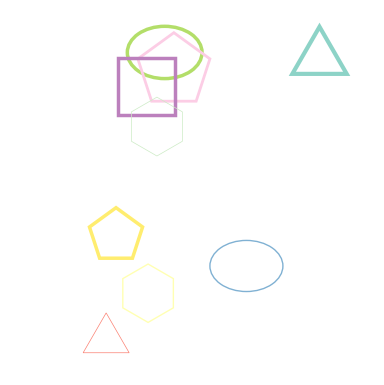[{"shape": "triangle", "thickness": 3, "radius": 0.41, "center": [0.83, 0.849]}, {"shape": "hexagon", "thickness": 1, "radius": 0.38, "center": [0.385, 0.238]}, {"shape": "triangle", "thickness": 0.5, "radius": 0.34, "center": [0.276, 0.118]}, {"shape": "oval", "thickness": 1, "radius": 0.47, "center": [0.64, 0.309]}, {"shape": "oval", "thickness": 2.5, "radius": 0.49, "center": [0.428, 0.864]}, {"shape": "pentagon", "thickness": 2, "radius": 0.49, "center": [0.452, 0.817]}, {"shape": "square", "thickness": 2.5, "radius": 0.37, "center": [0.381, 0.775]}, {"shape": "hexagon", "thickness": 0.5, "radius": 0.38, "center": [0.408, 0.671]}, {"shape": "pentagon", "thickness": 2.5, "radius": 0.36, "center": [0.301, 0.388]}]